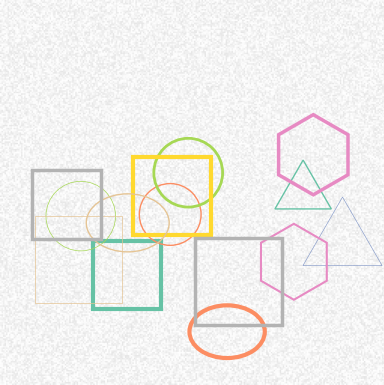[{"shape": "square", "thickness": 3, "radius": 0.44, "center": [0.33, 0.285]}, {"shape": "triangle", "thickness": 1, "radius": 0.42, "center": [0.787, 0.5]}, {"shape": "circle", "thickness": 1, "radius": 0.4, "center": [0.442, 0.443]}, {"shape": "oval", "thickness": 3, "radius": 0.49, "center": [0.59, 0.138]}, {"shape": "triangle", "thickness": 0.5, "radius": 0.59, "center": [0.89, 0.369]}, {"shape": "hexagon", "thickness": 2.5, "radius": 0.52, "center": [0.814, 0.598]}, {"shape": "hexagon", "thickness": 1.5, "radius": 0.49, "center": [0.763, 0.32]}, {"shape": "circle", "thickness": 2, "radius": 0.45, "center": [0.489, 0.551]}, {"shape": "circle", "thickness": 0.5, "radius": 0.45, "center": [0.21, 0.439]}, {"shape": "square", "thickness": 3, "radius": 0.5, "center": [0.447, 0.492]}, {"shape": "oval", "thickness": 1, "radius": 0.54, "center": [0.332, 0.421]}, {"shape": "square", "thickness": 0.5, "radius": 0.56, "center": [0.203, 0.325]}, {"shape": "square", "thickness": 2.5, "radius": 0.57, "center": [0.62, 0.269]}, {"shape": "square", "thickness": 2.5, "radius": 0.45, "center": [0.173, 0.469]}]